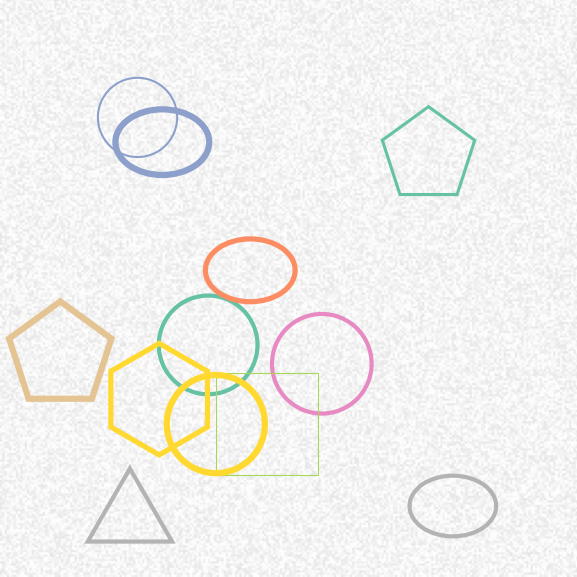[{"shape": "pentagon", "thickness": 1.5, "radius": 0.42, "center": [0.742, 0.73]}, {"shape": "circle", "thickness": 2, "radius": 0.43, "center": [0.36, 0.402]}, {"shape": "oval", "thickness": 2.5, "radius": 0.39, "center": [0.433, 0.531]}, {"shape": "oval", "thickness": 3, "radius": 0.41, "center": [0.281, 0.753]}, {"shape": "circle", "thickness": 1, "radius": 0.34, "center": [0.238, 0.796]}, {"shape": "circle", "thickness": 2, "radius": 0.43, "center": [0.557, 0.369]}, {"shape": "square", "thickness": 0.5, "radius": 0.44, "center": [0.462, 0.265]}, {"shape": "circle", "thickness": 3, "radius": 0.42, "center": [0.374, 0.265]}, {"shape": "hexagon", "thickness": 2.5, "radius": 0.48, "center": [0.276, 0.308]}, {"shape": "pentagon", "thickness": 3, "radius": 0.47, "center": [0.104, 0.384]}, {"shape": "triangle", "thickness": 2, "radius": 0.42, "center": [0.225, 0.104]}, {"shape": "oval", "thickness": 2, "radius": 0.38, "center": [0.784, 0.123]}]